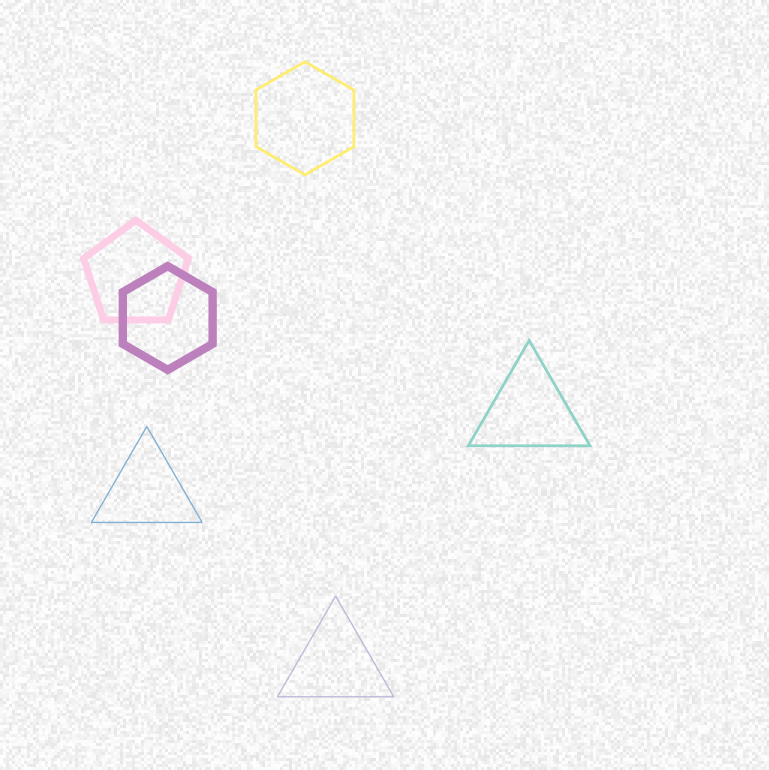[{"shape": "triangle", "thickness": 1, "radius": 0.46, "center": [0.687, 0.467]}, {"shape": "triangle", "thickness": 0.5, "radius": 0.44, "center": [0.436, 0.139]}, {"shape": "triangle", "thickness": 0.5, "radius": 0.42, "center": [0.191, 0.363]}, {"shape": "pentagon", "thickness": 2.5, "radius": 0.36, "center": [0.177, 0.642]}, {"shape": "hexagon", "thickness": 3, "radius": 0.34, "center": [0.218, 0.587]}, {"shape": "hexagon", "thickness": 1, "radius": 0.37, "center": [0.396, 0.846]}]